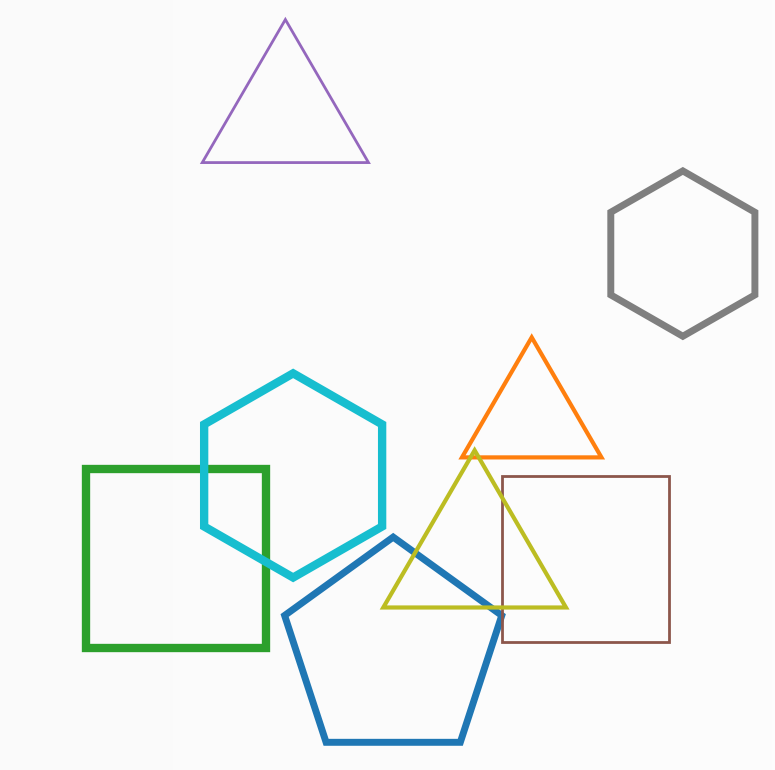[{"shape": "pentagon", "thickness": 2.5, "radius": 0.74, "center": [0.507, 0.155]}, {"shape": "triangle", "thickness": 1.5, "radius": 0.52, "center": [0.686, 0.458]}, {"shape": "square", "thickness": 3, "radius": 0.58, "center": [0.227, 0.274]}, {"shape": "triangle", "thickness": 1, "radius": 0.62, "center": [0.368, 0.851]}, {"shape": "square", "thickness": 1, "radius": 0.54, "center": [0.755, 0.274]}, {"shape": "hexagon", "thickness": 2.5, "radius": 0.54, "center": [0.881, 0.671]}, {"shape": "triangle", "thickness": 1.5, "radius": 0.68, "center": [0.612, 0.279]}, {"shape": "hexagon", "thickness": 3, "radius": 0.66, "center": [0.378, 0.383]}]